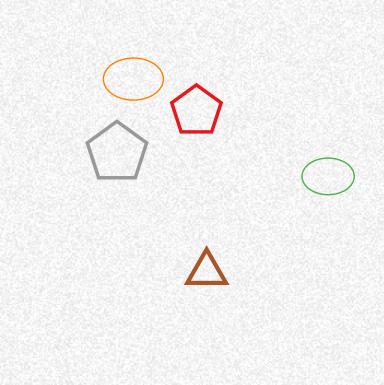[{"shape": "pentagon", "thickness": 2.5, "radius": 0.34, "center": [0.51, 0.712]}, {"shape": "oval", "thickness": 1, "radius": 0.34, "center": [0.852, 0.542]}, {"shape": "oval", "thickness": 1, "radius": 0.39, "center": [0.346, 0.795]}, {"shape": "triangle", "thickness": 3, "radius": 0.29, "center": [0.537, 0.294]}, {"shape": "pentagon", "thickness": 2.5, "radius": 0.41, "center": [0.304, 0.604]}]